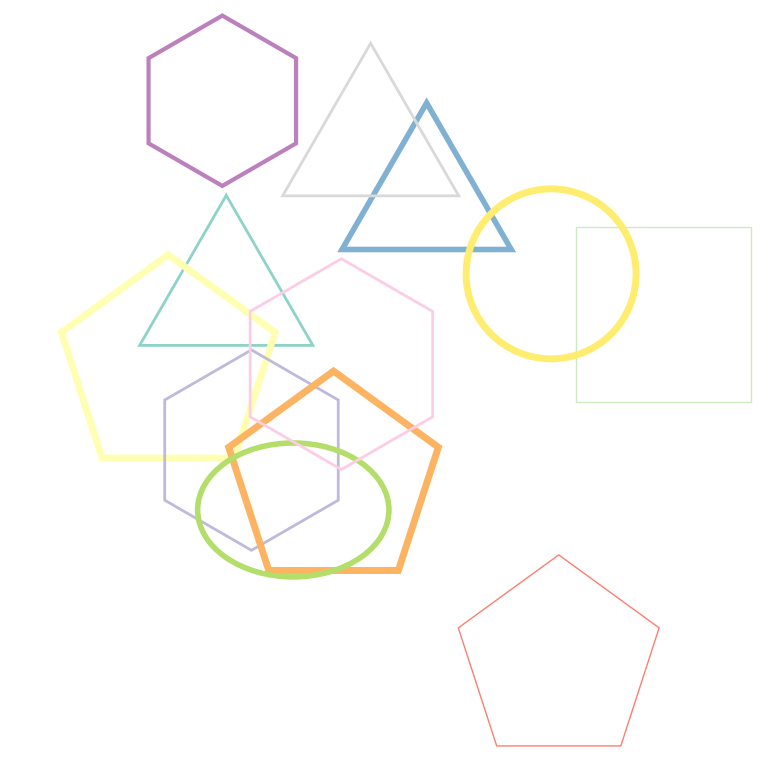[{"shape": "triangle", "thickness": 1, "radius": 0.65, "center": [0.294, 0.616]}, {"shape": "pentagon", "thickness": 2.5, "radius": 0.73, "center": [0.218, 0.523]}, {"shape": "hexagon", "thickness": 1, "radius": 0.65, "center": [0.327, 0.415]}, {"shape": "pentagon", "thickness": 0.5, "radius": 0.69, "center": [0.726, 0.142]}, {"shape": "triangle", "thickness": 2, "radius": 0.63, "center": [0.554, 0.739]}, {"shape": "pentagon", "thickness": 2.5, "radius": 0.72, "center": [0.433, 0.375]}, {"shape": "oval", "thickness": 2, "radius": 0.62, "center": [0.381, 0.338]}, {"shape": "hexagon", "thickness": 1, "radius": 0.68, "center": [0.443, 0.527]}, {"shape": "triangle", "thickness": 1, "radius": 0.66, "center": [0.481, 0.812]}, {"shape": "hexagon", "thickness": 1.5, "radius": 0.55, "center": [0.289, 0.869]}, {"shape": "square", "thickness": 0.5, "radius": 0.57, "center": [0.861, 0.591]}, {"shape": "circle", "thickness": 2.5, "radius": 0.55, "center": [0.716, 0.644]}]